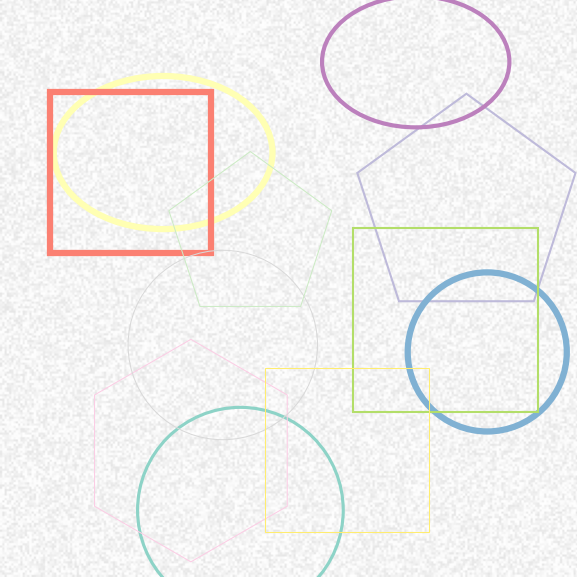[{"shape": "circle", "thickness": 1.5, "radius": 0.89, "center": [0.416, 0.116]}, {"shape": "oval", "thickness": 3, "radius": 0.95, "center": [0.282, 0.735]}, {"shape": "pentagon", "thickness": 1, "radius": 0.99, "center": [0.808, 0.638]}, {"shape": "square", "thickness": 3, "radius": 0.69, "center": [0.226, 0.7]}, {"shape": "circle", "thickness": 3, "radius": 0.69, "center": [0.844, 0.39]}, {"shape": "square", "thickness": 1, "radius": 0.8, "center": [0.771, 0.445]}, {"shape": "hexagon", "thickness": 0.5, "radius": 0.96, "center": [0.331, 0.219]}, {"shape": "circle", "thickness": 0.5, "radius": 0.82, "center": [0.386, 0.402]}, {"shape": "oval", "thickness": 2, "radius": 0.81, "center": [0.72, 0.892]}, {"shape": "pentagon", "thickness": 0.5, "radius": 0.74, "center": [0.433, 0.588]}, {"shape": "square", "thickness": 0.5, "radius": 0.71, "center": [0.601, 0.22]}]